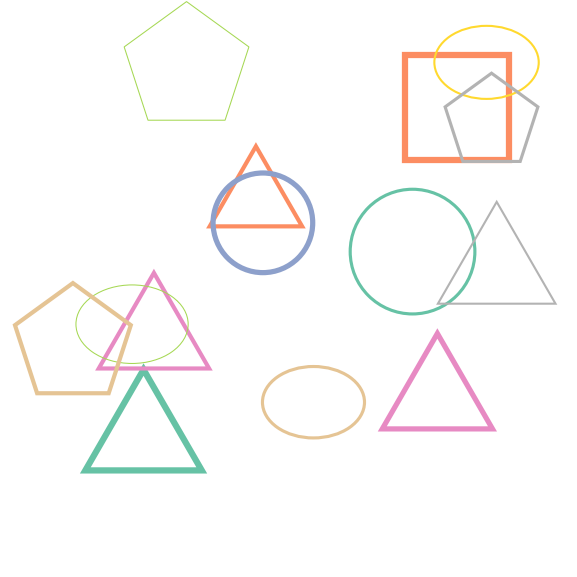[{"shape": "circle", "thickness": 1.5, "radius": 0.54, "center": [0.714, 0.563]}, {"shape": "triangle", "thickness": 3, "radius": 0.58, "center": [0.249, 0.243]}, {"shape": "square", "thickness": 3, "radius": 0.45, "center": [0.791, 0.813]}, {"shape": "triangle", "thickness": 2, "radius": 0.46, "center": [0.443, 0.653]}, {"shape": "circle", "thickness": 2.5, "radius": 0.43, "center": [0.455, 0.613]}, {"shape": "triangle", "thickness": 2, "radius": 0.55, "center": [0.267, 0.416]}, {"shape": "triangle", "thickness": 2.5, "radius": 0.55, "center": [0.757, 0.312]}, {"shape": "pentagon", "thickness": 0.5, "radius": 0.57, "center": [0.323, 0.883]}, {"shape": "oval", "thickness": 0.5, "radius": 0.49, "center": [0.229, 0.438]}, {"shape": "oval", "thickness": 1, "radius": 0.45, "center": [0.842, 0.891]}, {"shape": "oval", "thickness": 1.5, "radius": 0.44, "center": [0.543, 0.303]}, {"shape": "pentagon", "thickness": 2, "radius": 0.53, "center": [0.126, 0.403]}, {"shape": "triangle", "thickness": 1, "radius": 0.59, "center": [0.86, 0.532]}, {"shape": "pentagon", "thickness": 1.5, "radius": 0.42, "center": [0.851, 0.788]}]